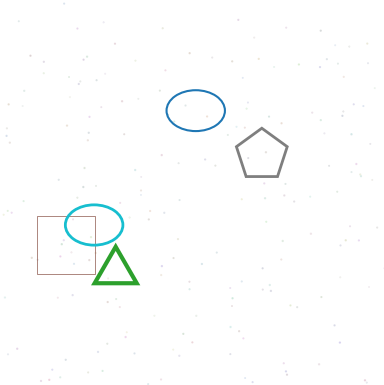[{"shape": "oval", "thickness": 1.5, "radius": 0.38, "center": [0.508, 0.713]}, {"shape": "triangle", "thickness": 3, "radius": 0.32, "center": [0.3, 0.296]}, {"shape": "square", "thickness": 0.5, "radius": 0.38, "center": [0.171, 0.364]}, {"shape": "pentagon", "thickness": 2, "radius": 0.35, "center": [0.68, 0.598]}, {"shape": "oval", "thickness": 2, "radius": 0.37, "center": [0.244, 0.416]}]